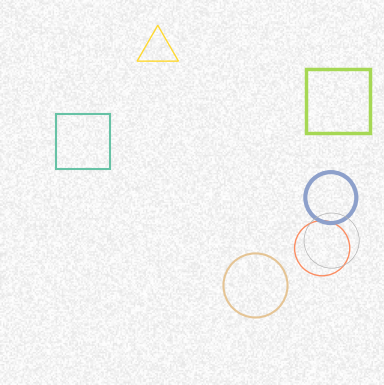[{"shape": "square", "thickness": 1.5, "radius": 0.35, "center": [0.215, 0.632]}, {"shape": "circle", "thickness": 1, "radius": 0.36, "center": [0.837, 0.355]}, {"shape": "circle", "thickness": 3, "radius": 0.33, "center": [0.859, 0.487]}, {"shape": "square", "thickness": 2.5, "radius": 0.41, "center": [0.878, 0.737]}, {"shape": "triangle", "thickness": 1, "radius": 0.31, "center": [0.41, 0.872]}, {"shape": "circle", "thickness": 1.5, "radius": 0.42, "center": [0.664, 0.259]}, {"shape": "circle", "thickness": 0.5, "radius": 0.36, "center": [0.861, 0.375]}]